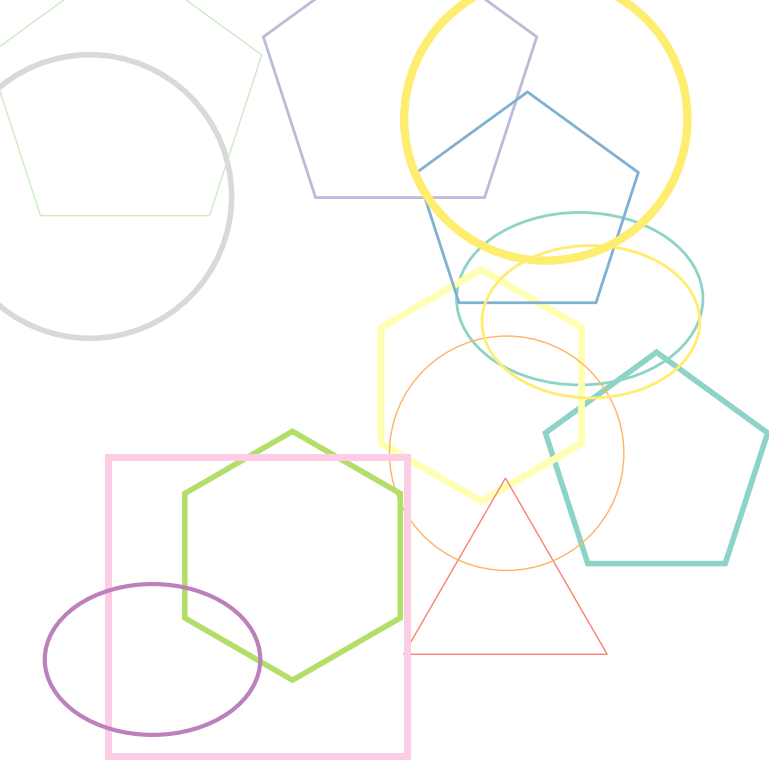[{"shape": "oval", "thickness": 1, "radius": 0.8, "center": [0.753, 0.612]}, {"shape": "pentagon", "thickness": 2, "radius": 0.76, "center": [0.853, 0.391]}, {"shape": "hexagon", "thickness": 2.5, "radius": 0.75, "center": [0.625, 0.499]}, {"shape": "pentagon", "thickness": 1, "radius": 0.93, "center": [0.52, 0.894]}, {"shape": "triangle", "thickness": 0.5, "radius": 0.76, "center": [0.656, 0.227]}, {"shape": "pentagon", "thickness": 1, "radius": 0.76, "center": [0.685, 0.729]}, {"shape": "circle", "thickness": 0.5, "radius": 0.76, "center": [0.658, 0.411]}, {"shape": "hexagon", "thickness": 2, "radius": 0.81, "center": [0.38, 0.278]}, {"shape": "square", "thickness": 2.5, "radius": 0.97, "center": [0.335, 0.213]}, {"shape": "circle", "thickness": 2, "radius": 0.92, "center": [0.117, 0.745]}, {"shape": "oval", "thickness": 1.5, "radius": 0.7, "center": [0.198, 0.144]}, {"shape": "pentagon", "thickness": 0.5, "radius": 0.93, "center": [0.162, 0.871]}, {"shape": "circle", "thickness": 3, "radius": 0.92, "center": [0.709, 0.845]}, {"shape": "oval", "thickness": 1, "radius": 0.71, "center": [0.767, 0.582]}]